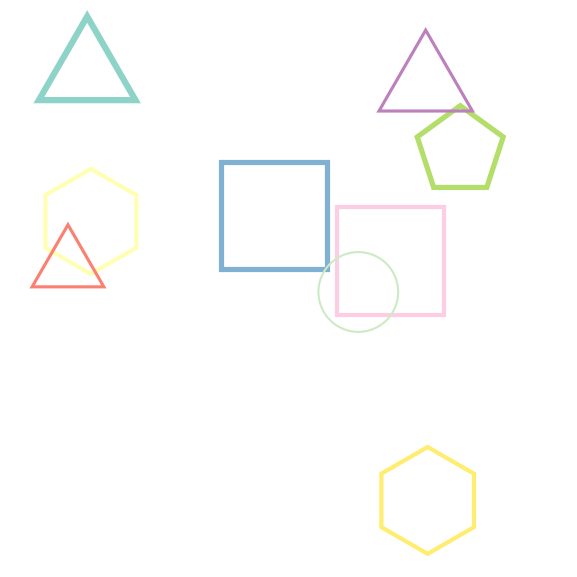[{"shape": "triangle", "thickness": 3, "radius": 0.48, "center": [0.151, 0.874]}, {"shape": "hexagon", "thickness": 2, "radius": 0.46, "center": [0.157, 0.616]}, {"shape": "triangle", "thickness": 1.5, "radius": 0.36, "center": [0.118, 0.538]}, {"shape": "square", "thickness": 2.5, "radius": 0.46, "center": [0.474, 0.627]}, {"shape": "pentagon", "thickness": 2.5, "radius": 0.39, "center": [0.797, 0.738]}, {"shape": "square", "thickness": 2, "radius": 0.46, "center": [0.677, 0.547]}, {"shape": "triangle", "thickness": 1.5, "radius": 0.47, "center": [0.737, 0.854]}, {"shape": "circle", "thickness": 1, "radius": 0.35, "center": [0.62, 0.494]}, {"shape": "hexagon", "thickness": 2, "radius": 0.46, "center": [0.741, 0.133]}]